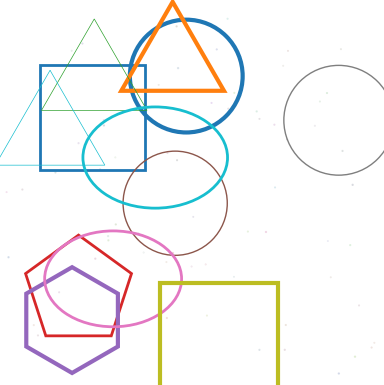[{"shape": "square", "thickness": 2, "radius": 0.68, "center": [0.24, 0.695]}, {"shape": "circle", "thickness": 3, "radius": 0.73, "center": [0.484, 0.802]}, {"shape": "triangle", "thickness": 3, "radius": 0.77, "center": [0.448, 0.841]}, {"shape": "triangle", "thickness": 0.5, "radius": 0.79, "center": [0.245, 0.792]}, {"shape": "pentagon", "thickness": 2, "radius": 0.72, "center": [0.204, 0.245]}, {"shape": "hexagon", "thickness": 3, "radius": 0.69, "center": [0.187, 0.169]}, {"shape": "circle", "thickness": 1, "radius": 0.68, "center": [0.455, 0.472]}, {"shape": "oval", "thickness": 2, "radius": 0.89, "center": [0.294, 0.276]}, {"shape": "circle", "thickness": 1, "radius": 0.71, "center": [0.88, 0.688]}, {"shape": "square", "thickness": 3, "radius": 0.76, "center": [0.569, 0.114]}, {"shape": "triangle", "thickness": 0.5, "radius": 0.82, "center": [0.13, 0.653]}, {"shape": "oval", "thickness": 2, "radius": 0.94, "center": [0.403, 0.591]}]